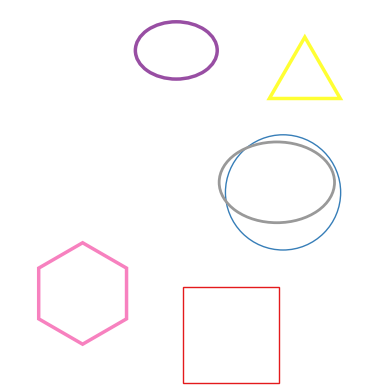[{"shape": "square", "thickness": 1, "radius": 0.62, "center": [0.6, 0.13]}, {"shape": "circle", "thickness": 1, "radius": 0.75, "center": [0.735, 0.5]}, {"shape": "oval", "thickness": 2.5, "radius": 0.53, "center": [0.458, 0.869]}, {"shape": "triangle", "thickness": 2.5, "radius": 0.53, "center": [0.792, 0.797]}, {"shape": "hexagon", "thickness": 2.5, "radius": 0.66, "center": [0.215, 0.238]}, {"shape": "oval", "thickness": 2, "radius": 0.75, "center": [0.719, 0.526]}]